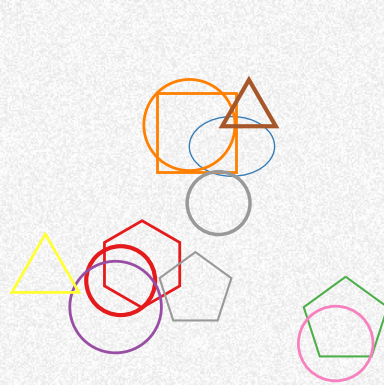[{"shape": "hexagon", "thickness": 2, "radius": 0.56, "center": [0.369, 0.314]}, {"shape": "circle", "thickness": 3, "radius": 0.45, "center": [0.313, 0.271]}, {"shape": "oval", "thickness": 1, "radius": 0.55, "center": [0.602, 0.62]}, {"shape": "pentagon", "thickness": 1.5, "radius": 0.57, "center": [0.898, 0.167]}, {"shape": "circle", "thickness": 2, "radius": 0.59, "center": [0.3, 0.202]}, {"shape": "square", "thickness": 2, "radius": 0.51, "center": [0.51, 0.657]}, {"shape": "circle", "thickness": 2, "radius": 0.59, "center": [0.492, 0.675]}, {"shape": "triangle", "thickness": 2, "radius": 0.5, "center": [0.118, 0.291]}, {"shape": "triangle", "thickness": 3, "radius": 0.4, "center": [0.647, 0.712]}, {"shape": "circle", "thickness": 2, "radius": 0.48, "center": [0.872, 0.108]}, {"shape": "circle", "thickness": 2.5, "radius": 0.41, "center": [0.568, 0.472]}, {"shape": "pentagon", "thickness": 1.5, "radius": 0.49, "center": [0.508, 0.247]}]